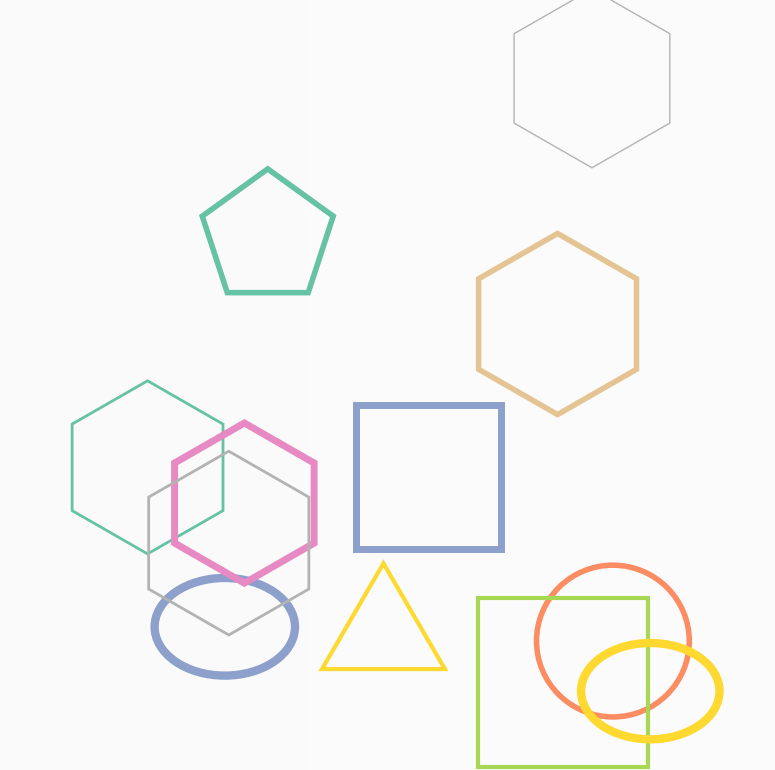[{"shape": "pentagon", "thickness": 2, "radius": 0.44, "center": [0.345, 0.692]}, {"shape": "hexagon", "thickness": 1, "radius": 0.56, "center": [0.19, 0.393]}, {"shape": "circle", "thickness": 2, "radius": 0.49, "center": [0.791, 0.167]}, {"shape": "square", "thickness": 2.5, "radius": 0.47, "center": [0.553, 0.381]}, {"shape": "oval", "thickness": 3, "radius": 0.45, "center": [0.29, 0.186]}, {"shape": "hexagon", "thickness": 2.5, "radius": 0.52, "center": [0.315, 0.347]}, {"shape": "square", "thickness": 1.5, "radius": 0.55, "center": [0.726, 0.114]}, {"shape": "oval", "thickness": 3, "radius": 0.45, "center": [0.839, 0.102]}, {"shape": "triangle", "thickness": 1.5, "radius": 0.46, "center": [0.495, 0.177]}, {"shape": "hexagon", "thickness": 2, "radius": 0.59, "center": [0.719, 0.579]}, {"shape": "hexagon", "thickness": 0.5, "radius": 0.58, "center": [0.764, 0.898]}, {"shape": "hexagon", "thickness": 1, "radius": 0.6, "center": [0.295, 0.295]}]